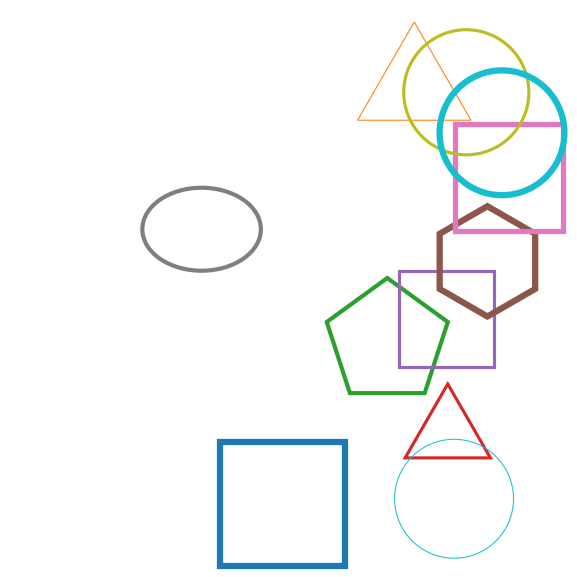[{"shape": "square", "thickness": 3, "radius": 0.54, "center": [0.489, 0.126]}, {"shape": "triangle", "thickness": 0.5, "radius": 0.57, "center": [0.717, 0.848]}, {"shape": "pentagon", "thickness": 2, "radius": 0.55, "center": [0.671, 0.408]}, {"shape": "triangle", "thickness": 1.5, "radius": 0.43, "center": [0.775, 0.249]}, {"shape": "square", "thickness": 1.5, "radius": 0.41, "center": [0.773, 0.447]}, {"shape": "hexagon", "thickness": 3, "radius": 0.48, "center": [0.844, 0.547]}, {"shape": "square", "thickness": 2.5, "radius": 0.47, "center": [0.881, 0.692]}, {"shape": "oval", "thickness": 2, "radius": 0.51, "center": [0.349, 0.602]}, {"shape": "circle", "thickness": 1.5, "radius": 0.54, "center": [0.807, 0.839]}, {"shape": "circle", "thickness": 3, "radius": 0.54, "center": [0.869, 0.769]}, {"shape": "circle", "thickness": 0.5, "radius": 0.51, "center": [0.786, 0.135]}]